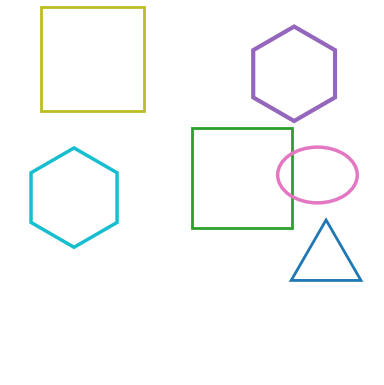[{"shape": "triangle", "thickness": 2, "radius": 0.52, "center": [0.847, 0.324]}, {"shape": "square", "thickness": 2, "radius": 0.65, "center": [0.628, 0.537]}, {"shape": "hexagon", "thickness": 3, "radius": 0.61, "center": [0.764, 0.808]}, {"shape": "oval", "thickness": 2.5, "radius": 0.52, "center": [0.825, 0.545]}, {"shape": "square", "thickness": 2, "radius": 0.67, "center": [0.24, 0.846]}, {"shape": "hexagon", "thickness": 2.5, "radius": 0.65, "center": [0.192, 0.487]}]